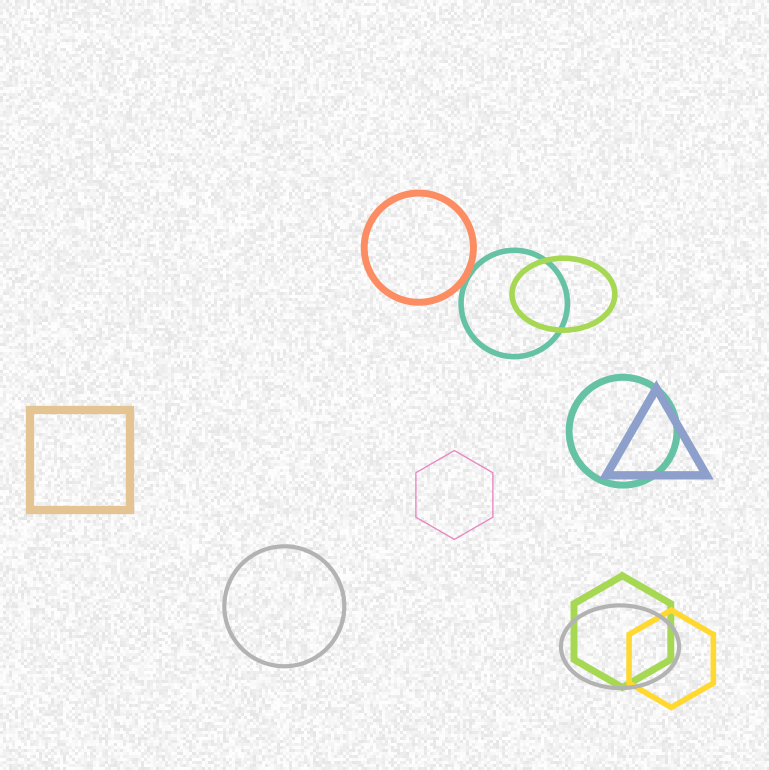[{"shape": "circle", "thickness": 2.5, "radius": 0.35, "center": [0.809, 0.44]}, {"shape": "circle", "thickness": 2, "radius": 0.35, "center": [0.668, 0.606]}, {"shape": "circle", "thickness": 2.5, "radius": 0.35, "center": [0.544, 0.678]}, {"shape": "triangle", "thickness": 3, "radius": 0.38, "center": [0.852, 0.42]}, {"shape": "hexagon", "thickness": 0.5, "radius": 0.29, "center": [0.59, 0.357]}, {"shape": "oval", "thickness": 2, "radius": 0.33, "center": [0.732, 0.618]}, {"shape": "hexagon", "thickness": 2.5, "radius": 0.36, "center": [0.808, 0.18]}, {"shape": "hexagon", "thickness": 2, "radius": 0.32, "center": [0.872, 0.144]}, {"shape": "square", "thickness": 3, "radius": 0.32, "center": [0.104, 0.402]}, {"shape": "oval", "thickness": 1.5, "radius": 0.38, "center": [0.805, 0.16]}, {"shape": "circle", "thickness": 1.5, "radius": 0.39, "center": [0.369, 0.213]}]